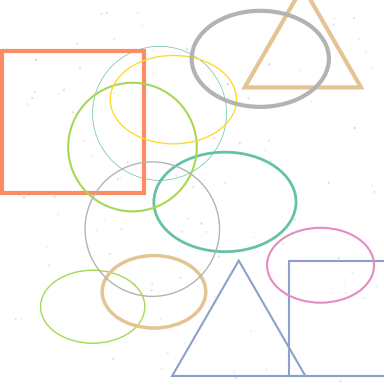[{"shape": "oval", "thickness": 2, "radius": 0.92, "center": [0.584, 0.476]}, {"shape": "circle", "thickness": 0.5, "radius": 0.87, "center": [0.414, 0.706]}, {"shape": "square", "thickness": 3, "radius": 0.92, "center": [0.191, 0.684]}, {"shape": "triangle", "thickness": 1.5, "radius": 1.0, "center": [0.62, 0.123]}, {"shape": "square", "thickness": 1.5, "radius": 0.75, "center": [0.899, 0.172]}, {"shape": "oval", "thickness": 1.5, "radius": 0.69, "center": [0.833, 0.311]}, {"shape": "oval", "thickness": 1, "radius": 0.68, "center": [0.241, 0.203]}, {"shape": "circle", "thickness": 1.5, "radius": 0.84, "center": [0.344, 0.618]}, {"shape": "oval", "thickness": 1, "radius": 0.82, "center": [0.45, 0.741]}, {"shape": "oval", "thickness": 2.5, "radius": 0.67, "center": [0.4, 0.242]}, {"shape": "triangle", "thickness": 3, "radius": 0.87, "center": [0.787, 0.86]}, {"shape": "circle", "thickness": 1, "radius": 0.87, "center": [0.396, 0.405]}, {"shape": "oval", "thickness": 3, "radius": 0.89, "center": [0.676, 0.847]}]